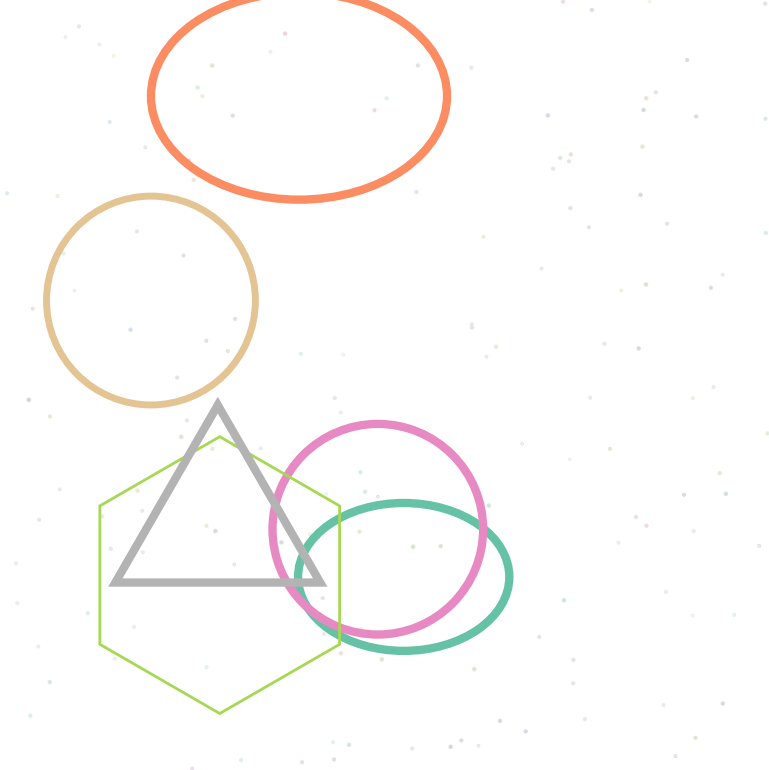[{"shape": "oval", "thickness": 3, "radius": 0.69, "center": [0.524, 0.251]}, {"shape": "oval", "thickness": 3, "radius": 0.96, "center": [0.388, 0.875]}, {"shape": "circle", "thickness": 3, "radius": 0.68, "center": [0.491, 0.313]}, {"shape": "hexagon", "thickness": 1, "radius": 0.9, "center": [0.285, 0.253]}, {"shape": "circle", "thickness": 2.5, "radius": 0.68, "center": [0.196, 0.61]}, {"shape": "triangle", "thickness": 3, "radius": 0.77, "center": [0.283, 0.32]}]